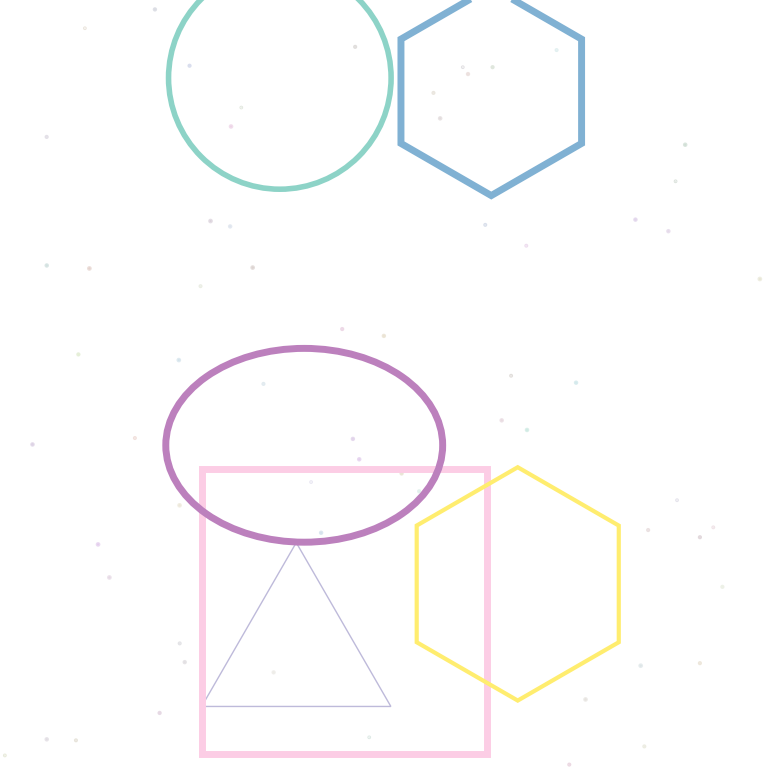[{"shape": "circle", "thickness": 2, "radius": 0.72, "center": [0.363, 0.899]}, {"shape": "triangle", "thickness": 0.5, "radius": 0.71, "center": [0.385, 0.153]}, {"shape": "hexagon", "thickness": 2.5, "radius": 0.68, "center": [0.638, 0.881]}, {"shape": "square", "thickness": 2.5, "radius": 0.93, "center": [0.447, 0.206]}, {"shape": "oval", "thickness": 2.5, "radius": 0.9, "center": [0.395, 0.422]}, {"shape": "hexagon", "thickness": 1.5, "radius": 0.76, "center": [0.672, 0.242]}]